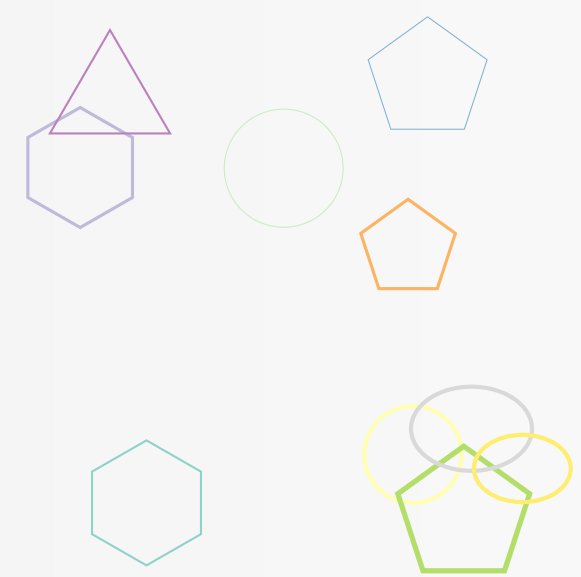[{"shape": "hexagon", "thickness": 1, "radius": 0.54, "center": [0.252, 0.128]}, {"shape": "circle", "thickness": 2, "radius": 0.42, "center": [0.71, 0.212]}, {"shape": "hexagon", "thickness": 1.5, "radius": 0.52, "center": [0.138, 0.709]}, {"shape": "pentagon", "thickness": 0.5, "radius": 0.54, "center": [0.736, 0.862]}, {"shape": "pentagon", "thickness": 1.5, "radius": 0.43, "center": [0.702, 0.569]}, {"shape": "pentagon", "thickness": 2.5, "radius": 0.6, "center": [0.798, 0.107]}, {"shape": "oval", "thickness": 2, "radius": 0.52, "center": [0.811, 0.257]}, {"shape": "triangle", "thickness": 1, "radius": 0.6, "center": [0.189, 0.828]}, {"shape": "circle", "thickness": 0.5, "radius": 0.51, "center": [0.488, 0.708]}, {"shape": "oval", "thickness": 2, "radius": 0.42, "center": [0.899, 0.188]}]